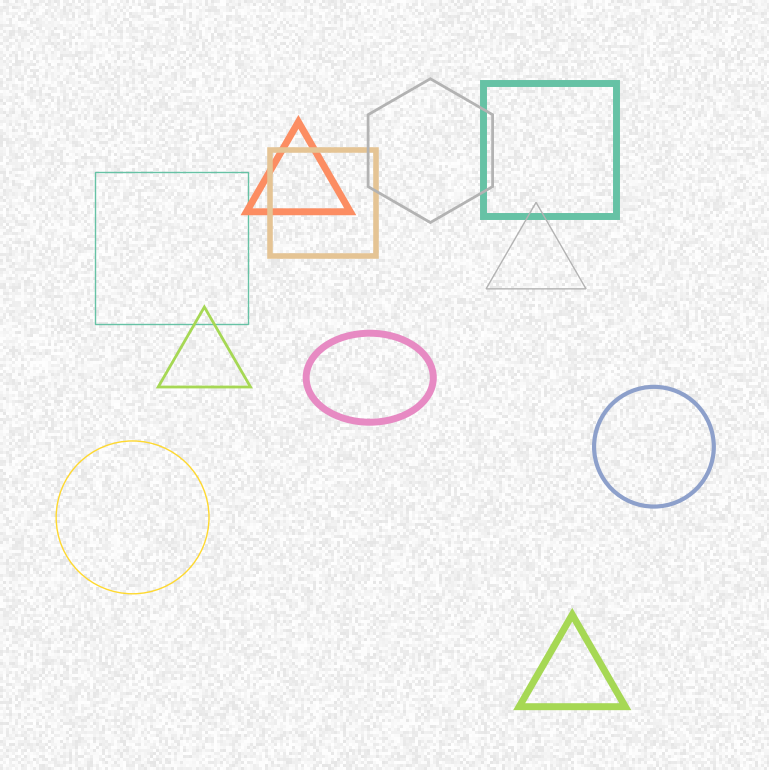[{"shape": "square", "thickness": 0.5, "radius": 0.49, "center": [0.223, 0.678]}, {"shape": "square", "thickness": 2.5, "radius": 0.43, "center": [0.713, 0.806]}, {"shape": "triangle", "thickness": 2.5, "radius": 0.39, "center": [0.388, 0.764]}, {"shape": "circle", "thickness": 1.5, "radius": 0.39, "center": [0.849, 0.42]}, {"shape": "oval", "thickness": 2.5, "radius": 0.41, "center": [0.48, 0.509]}, {"shape": "triangle", "thickness": 1, "radius": 0.35, "center": [0.265, 0.532]}, {"shape": "triangle", "thickness": 2.5, "radius": 0.4, "center": [0.743, 0.122]}, {"shape": "circle", "thickness": 0.5, "radius": 0.5, "center": [0.172, 0.328]}, {"shape": "square", "thickness": 2, "radius": 0.35, "center": [0.42, 0.736]}, {"shape": "hexagon", "thickness": 1, "radius": 0.47, "center": [0.559, 0.804]}, {"shape": "triangle", "thickness": 0.5, "radius": 0.37, "center": [0.696, 0.662]}]